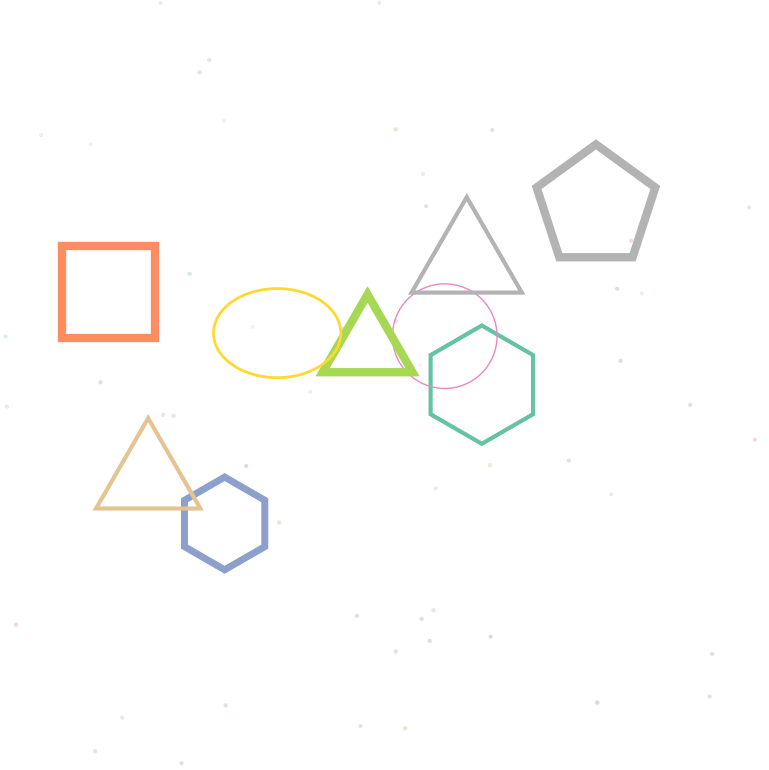[{"shape": "hexagon", "thickness": 1.5, "radius": 0.38, "center": [0.626, 0.5]}, {"shape": "square", "thickness": 3, "radius": 0.3, "center": [0.141, 0.621]}, {"shape": "hexagon", "thickness": 2.5, "radius": 0.3, "center": [0.292, 0.32]}, {"shape": "circle", "thickness": 0.5, "radius": 0.34, "center": [0.578, 0.563]}, {"shape": "triangle", "thickness": 3, "radius": 0.34, "center": [0.477, 0.55]}, {"shape": "oval", "thickness": 1, "radius": 0.41, "center": [0.36, 0.567]}, {"shape": "triangle", "thickness": 1.5, "radius": 0.39, "center": [0.192, 0.379]}, {"shape": "triangle", "thickness": 1.5, "radius": 0.41, "center": [0.606, 0.661]}, {"shape": "pentagon", "thickness": 3, "radius": 0.41, "center": [0.774, 0.731]}]